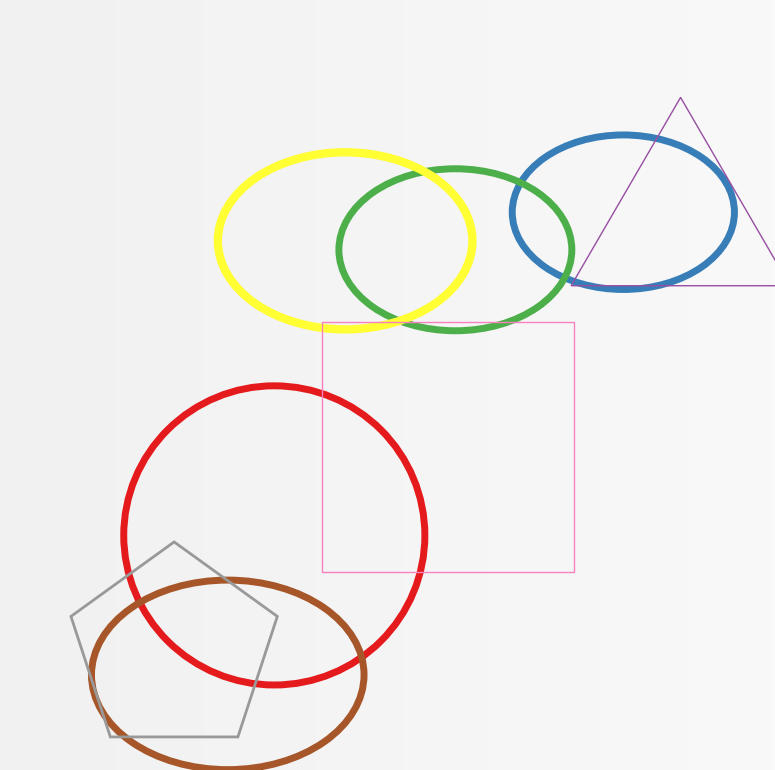[{"shape": "circle", "thickness": 2.5, "radius": 0.97, "center": [0.354, 0.305]}, {"shape": "oval", "thickness": 2.5, "radius": 0.72, "center": [0.804, 0.724]}, {"shape": "oval", "thickness": 2.5, "radius": 0.75, "center": [0.588, 0.676]}, {"shape": "triangle", "thickness": 0.5, "radius": 0.82, "center": [0.878, 0.71]}, {"shape": "oval", "thickness": 3, "radius": 0.82, "center": [0.445, 0.687]}, {"shape": "oval", "thickness": 2.5, "radius": 0.88, "center": [0.294, 0.124]}, {"shape": "square", "thickness": 0.5, "radius": 0.81, "center": [0.578, 0.42]}, {"shape": "pentagon", "thickness": 1, "radius": 0.7, "center": [0.225, 0.156]}]